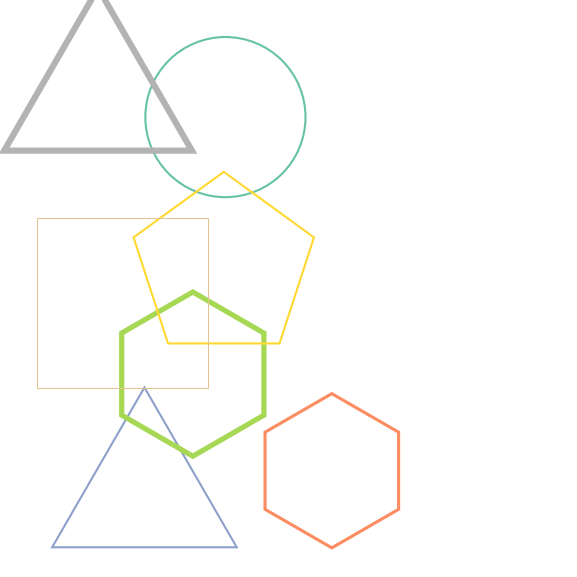[{"shape": "circle", "thickness": 1, "radius": 0.69, "center": [0.39, 0.796]}, {"shape": "hexagon", "thickness": 1.5, "radius": 0.67, "center": [0.575, 0.184]}, {"shape": "triangle", "thickness": 1, "radius": 0.92, "center": [0.25, 0.144]}, {"shape": "hexagon", "thickness": 2.5, "radius": 0.71, "center": [0.334, 0.351]}, {"shape": "pentagon", "thickness": 1, "radius": 0.82, "center": [0.387, 0.537]}, {"shape": "square", "thickness": 0.5, "radius": 0.74, "center": [0.212, 0.474]}, {"shape": "triangle", "thickness": 3, "radius": 0.94, "center": [0.17, 0.832]}]